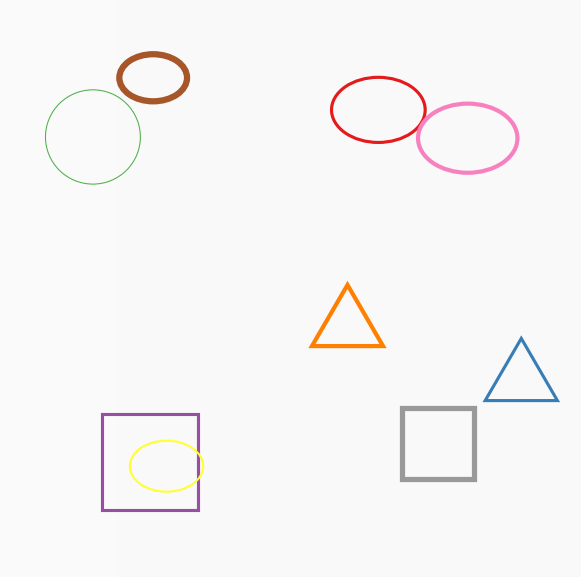[{"shape": "oval", "thickness": 1.5, "radius": 0.4, "center": [0.651, 0.809]}, {"shape": "triangle", "thickness": 1.5, "radius": 0.36, "center": [0.897, 0.341]}, {"shape": "circle", "thickness": 0.5, "radius": 0.41, "center": [0.16, 0.762]}, {"shape": "square", "thickness": 1.5, "radius": 0.42, "center": [0.258, 0.199]}, {"shape": "triangle", "thickness": 2, "radius": 0.35, "center": [0.598, 0.435]}, {"shape": "oval", "thickness": 1, "radius": 0.32, "center": [0.286, 0.192]}, {"shape": "oval", "thickness": 3, "radius": 0.29, "center": [0.264, 0.864]}, {"shape": "oval", "thickness": 2, "radius": 0.43, "center": [0.805, 0.76]}, {"shape": "square", "thickness": 2.5, "radius": 0.31, "center": [0.753, 0.231]}]